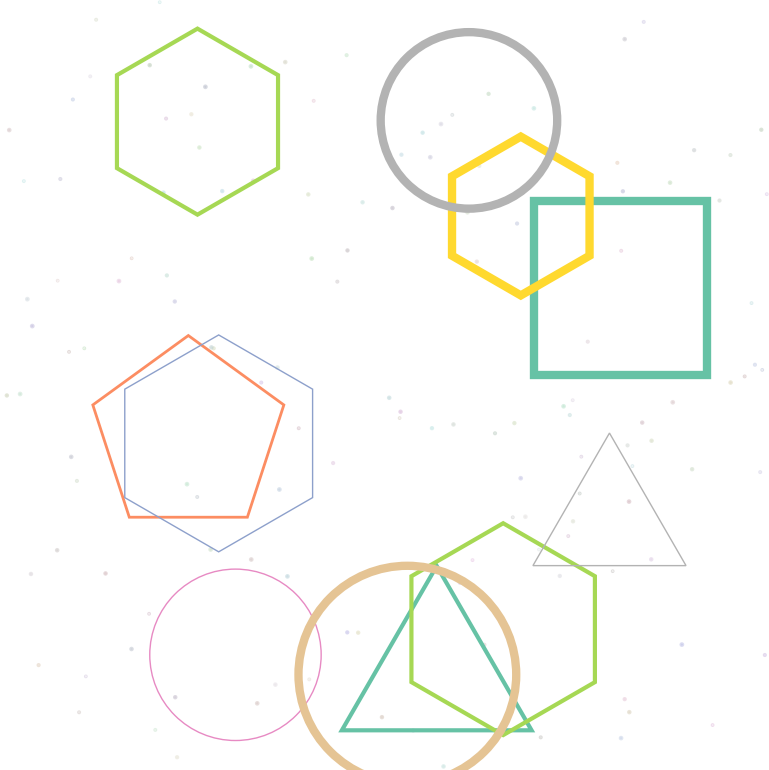[{"shape": "square", "thickness": 3, "radius": 0.56, "center": [0.806, 0.626]}, {"shape": "triangle", "thickness": 1.5, "radius": 0.71, "center": [0.567, 0.123]}, {"shape": "pentagon", "thickness": 1, "radius": 0.65, "center": [0.245, 0.434]}, {"shape": "hexagon", "thickness": 0.5, "radius": 0.7, "center": [0.284, 0.424]}, {"shape": "circle", "thickness": 0.5, "radius": 0.56, "center": [0.306, 0.15]}, {"shape": "hexagon", "thickness": 1.5, "radius": 0.6, "center": [0.256, 0.842]}, {"shape": "hexagon", "thickness": 1.5, "radius": 0.69, "center": [0.653, 0.183]}, {"shape": "hexagon", "thickness": 3, "radius": 0.52, "center": [0.676, 0.719]}, {"shape": "circle", "thickness": 3, "radius": 0.71, "center": [0.529, 0.124]}, {"shape": "circle", "thickness": 3, "radius": 0.57, "center": [0.609, 0.844]}, {"shape": "triangle", "thickness": 0.5, "radius": 0.57, "center": [0.792, 0.323]}]